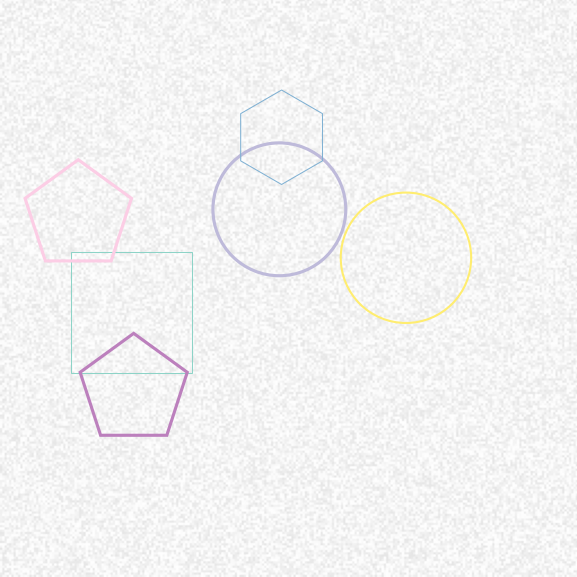[{"shape": "square", "thickness": 0.5, "radius": 0.52, "center": [0.227, 0.458]}, {"shape": "circle", "thickness": 1.5, "radius": 0.58, "center": [0.484, 0.637]}, {"shape": "hexagon", "thickness": 0.5, "radius": 0.41, "center": [0.488, 0.761]}, {"shape": "pentagon", "thickness": 1.5, "radius": 0.48, "center": [0.136, 0.626]}, {"shape": "pentagon", "thickness": 1.5, "radius": 0.49, "center": [0.232, 0.324]}, {"shape": "circle", "thickness": 1, "radius": 0.56, "center": [0.703, 0.553]}]